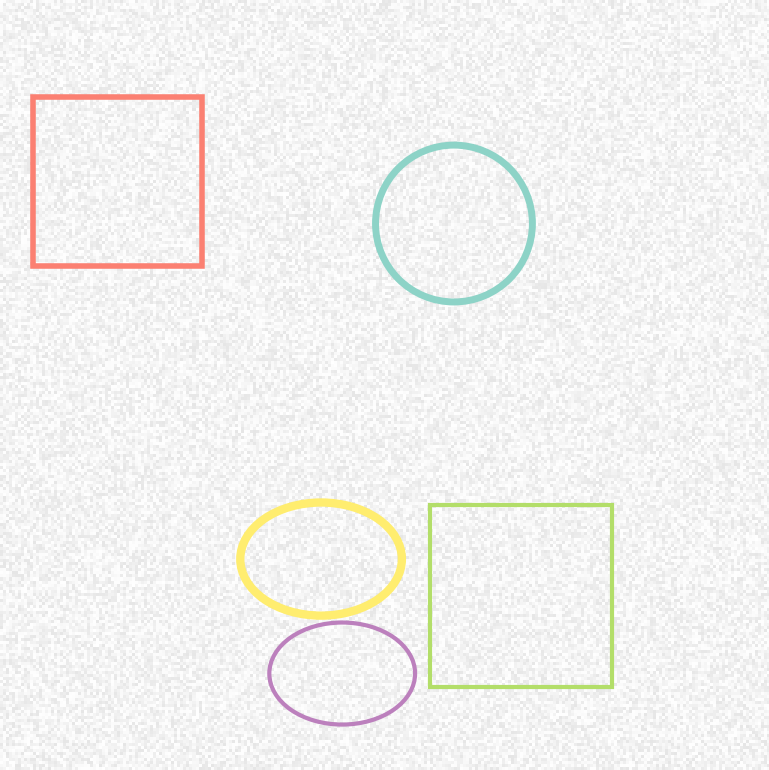[{"shape": "circle", "thickness": 2.5, "radius": 0.51, "center": [0.59, 0.71]}, {"shape": "square", "thickness": 2, "radius": 0.55, "center": [0.153, 0.765]}, {"shape": "square", "thickness": 1.5, "radius": 0.59, "center": [0.677, 0.226]}, {"shape": "oval", "thickness": 1.5, "radius": 0.47, "center": [0.444, 0.125]}, {"shape": "oval", "thickness": 3, "radius": 0.52, "center": [0.417, 0.274]}]